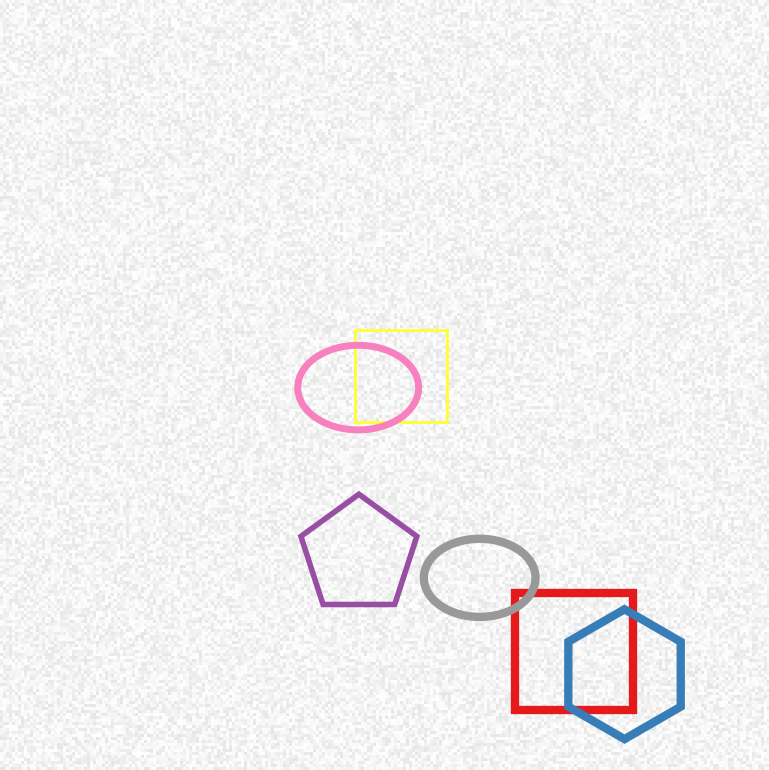[{"shape": "square", "thickness": 3, "radius": 0.38, "center": [0.745, 0.154]}, {"shape": "hexagon", "thickness": 3, "radius": 0.42, "center": [0.811, 0.124]}, {"shape": "pentagon", "thickness": 2, "radius": 0.4, "center": [0.466, 0.279]}, {"shape": "square", "thickness": 1, "radius": 0.3, "center": [0.521, 0.512]}, {"shape": "oval", "thickness": 2.5, "radius": 0.39, "center": [0.465, 0.497]}, {"shape": "oval", "thickness": 3, "radius": 0.36, "center": [0.623, 0.25]}]